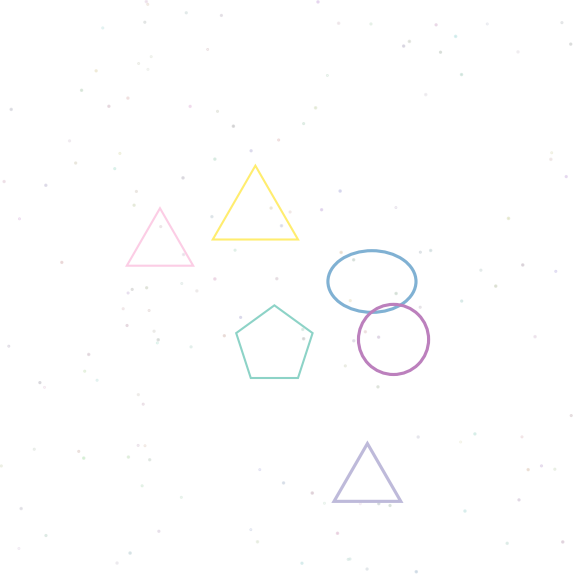[{"shape": "pentagon", "thickness": 1, "radius": 0.35, "center": [0.475, 0.401]}, {"shape": "triangle", "thickness": 1.5, "radius": 0.33, "center": [0.636, 0.164]}, {"shape": "oval", "thickness": 1.5, "radius": 0.38, "center": [0.644, 0.512]}, {"shape": "triangle", "thickness": 1, "radius": 0.33, "center": [0.277, 0.572]}, {"shape": "circle", "thickness": 1.5, "radius": 0.3, "center": [0.681, 0.411]}, {"shape": "triangle", "thickness": 1, "radius": 0.43, "center": [0.442, 0.627]}]